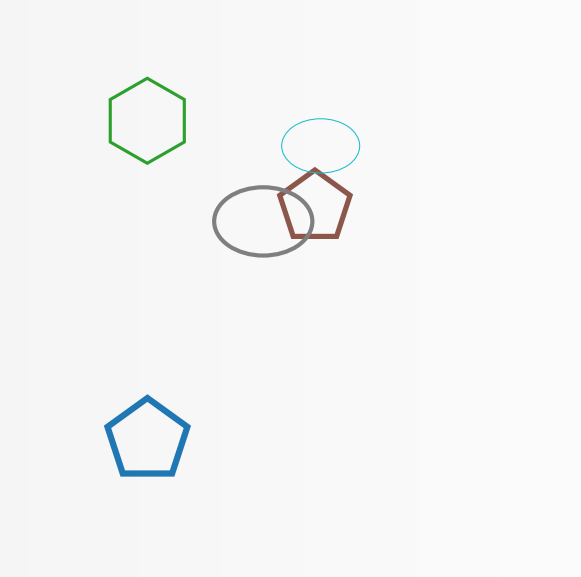[{"shape": "pentagon", "thickness": 3, "radius": 0.36, "center": [0.254, 0.238]}, {"shape": "hexagon", "thickness": 1.5, "radius": 0.37, "center": [0.253, 0.79]}, {"shape": "pentagon", "thickness": 2.5, "radius": 0.32, "center": [0.542, 0.641]}, {"shape": "oval", "thickness": 2, "radius": 0.42, "center": [0.453, 0.616]}, {"shape": "oval", "thickness": 0.5, "radius": 0.34, "center": [0.552, 0.747]}]